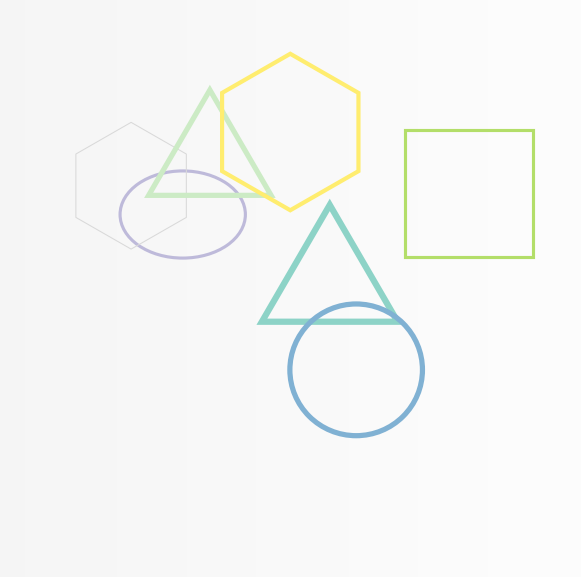[{"shape": "triangle", "thickness": 3, "radius": 0.67, "center": [0.567, 0.509]}, {"shape": "oval", "thickness": 1.5, "radius": 0.54, "center": [0.314, 0.628]}, {"shape": "circle", "thickness": 2.5, "radius": 0.57, "center": [0.613, 0.359]}, {"shape": "square", "thickness": 1.5, "radius": 0.55, "center": [0.807, 0.664]}, {"shape": "hexagon", "thickness": 0.5, "radius": 0.55, "center": [0.226, 0.678]}, {"shape": "triangle", "thickness": 2.5, "radius": 0.61, "center": [0.361, 0.722]}, {"shape": "hexagon", "thickness": 2, "radius": 0.68, "center": [0.499, 0.771]}]